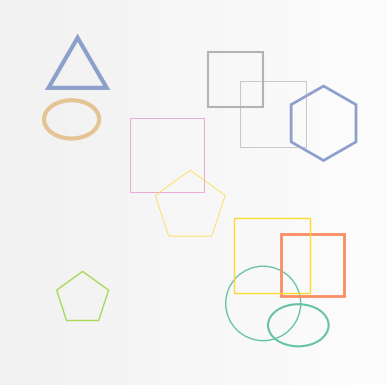[{"shape": "oval", "thickness": 1.5, "radius": 0.39, "center": [0.77, 0.155]}, {"shape": "circle", "thickness": 1, "radius": 0.48, "center": [0.679, 0.212]}, {"shape": "square", "thickness": 2, "radius": 0.4, "center": [0.806, 0.312]}, {"shape": "hexagon", "thickness": 2, "radius": 0.48, "center": [0.835, 0.68]}, {"shape": "triangle", "thickness": 3, "radius": 0.43, "center": [0.2, 0.815]}, {"shape": "square", "thickness": 0.5, "radius": 0.48, "center": [0.432, 0.597]}, {"shape": "pentagon", "thickness": 1, "radius": 0.35, "center": [0.213, 0.225]}, {"shape": "square", "thickness": 1, "radius": 0.49, "center": [0.702, 0.336]}, {"shape": "pentagon", "thickness": 0.5, "radius": 0.47, "center": [0.491, 0.463]}, {"shape": "oval", "thickness": 3, "radius": 0.36, "center": [0.185, 0.69]}, {"shape": "square", "thickness": 1.5, "radius": 0.36, "center": [0.608, 0.793]}, {"shape": "square", "thickness": 0.5, "radius": 0.42, "center": [0.704, 0.704]}]